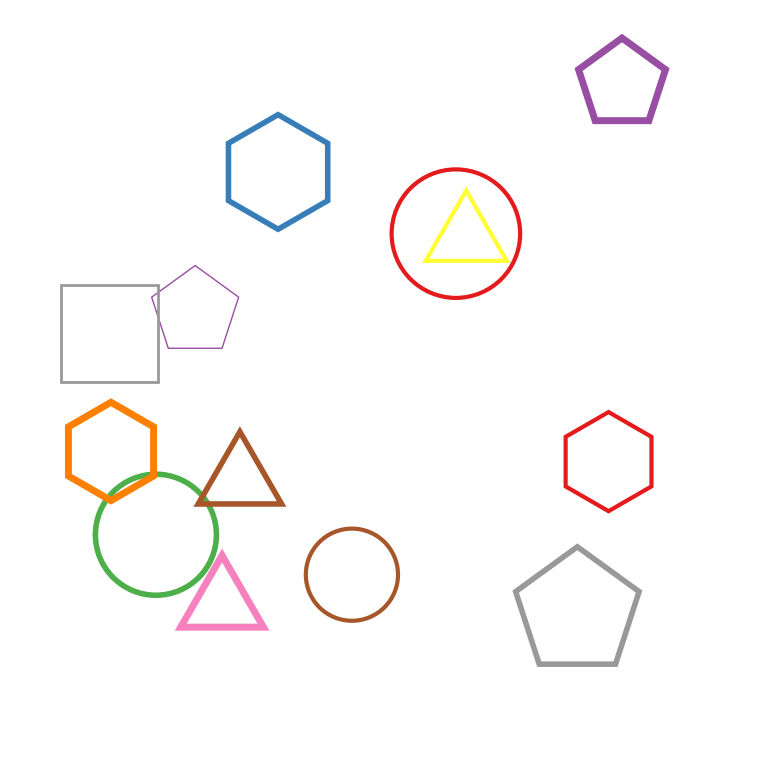[{"shape": "circle", "thickness": 1.5, "radius": 0.42, "center": [0.592, 0.697]}, {"shape": "hexagon", "thickness": 1.5, "radius": 0.32, "center": [0.79, 0.4]}, {"shape": "hexagon", "thickness": 2, "radius": 0.37, "center": [0.361, 0.777]}, {"shape": "circle", "thickness": 2, "radius": 0.39, "center": [0.202, 0.306]}, {"shape": "pentagon", "thickness": 2.5, "radius": 0.3, "center": [0.808, 0.891]}, {"shape": "pentagon", "thickness": 0.5, "radius": 0.3, "center": [0.253, 0.596]}, {"shape": "hexagon", "thickness": 2.5, "radius": 0.32, "center": [0.144, 0.414]}, {"shape": "triangle", "thickness": 1.5, "radius": 0.3, "center": [0.605, 0.692]}, {"shape": "circle", "thickness": 1.5, "radius": 0.3, "center": [0.457, 0.254]}, {"shape": "triangle", "thickness": 2, "radius": 0.31, "center": [0.312, 0.377]}, {"shape": "triangle", "thickness": 2.5, "radius": 0.31, "center": [0.288, 0.217]}, {"shape": "square", "thickness": 1, "radius": 0.31, "center": [0.142, 0.567]}, {"shape": "pentagon", "thickness": 2, "radius": 0.42, "center": [0.75, 0.206]}]